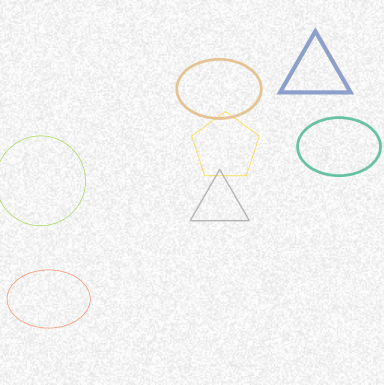[{"shape": "oval", "thickness": 2, "radius": 0.54, "center": [0.881, 0.619]}, {"shape": "oval", "thickness": 0.5, "radius": 0.54, "center": [0.126, 0.223]}, {"shape": "triangle", "thickness": 3, "radius": 0.53, "center": [0.819, 0.813]}, {"shape": "circle", "thickness": 0.5, "radius": 0.58, "center": [0.106, 0.53]}, {"shape": "pentagon", "thickness": 0.5, "radius": 0.46, "center": [0.586, 0.618]}, {"shape": "oval", "thickness": 2, "radius": 0.55, "center": [0.569, 0.769]}, {"shape": "triangle", "thickness": 1, "radius": 0.44, "center": [0.571, 0.471]}]